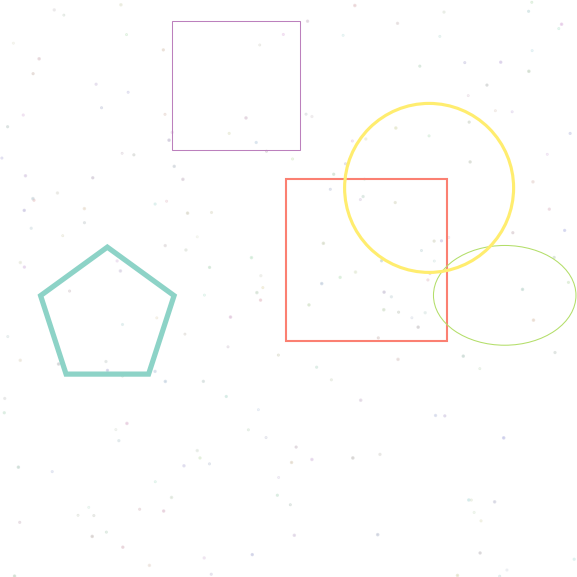[{"shape": "pentagon", "thickness": 2.5, "radius": 0.61, "center": [0.186, 0.45]}, {"shape": "square", "thickness": 1, "radius": 0.7, "center": [0.634, 0.549]}, {"shape": "oval", "thickness": 0.5, "radius": 0.62, "center": [0.874, 0.488]}, {"shape": "square", "thickness": 0.5, "radius": 0.56, "center": [0.409, 0.851]}, {"shape": "circle", "thickness": 1.5, "radius": 0.73, "center": [0.743, 0.674]}]